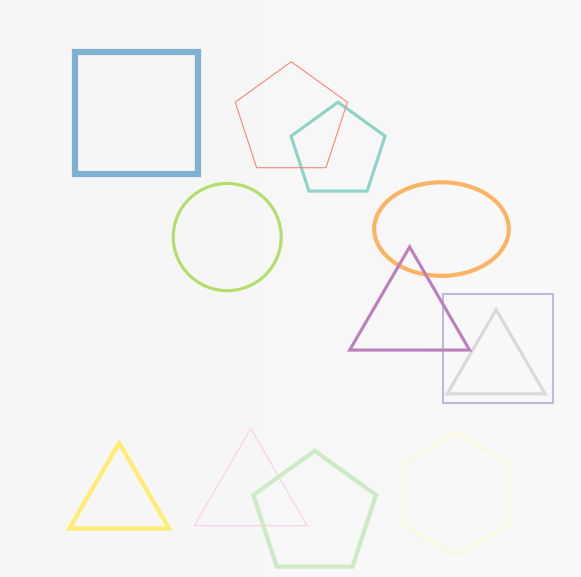[{"shape": "pentagon", "thickness": 1.5, "radius": 0.43, "center": [0.582, 0.737]}, {"shape": "hexagon", "thickness": 0.5, "radius": 0.53, "center": [0.785, 0.143]}, {"shape": "square", "thickness": 1, "radius": 0.47, "center": [0.857, 0.396]}, {"shape": "pentagon", "thickness": 0.5, "radius": 0.51, "center": [0.501, 0.791]}, {"shape": "square", "thickness": 3, "radius": 0.53, "center": [0.234, 0.803]}, {"shape": "oval", "thickness": 2, "radius": 0.58, "center": [0.76, 0.603]}, {"shape": "circle", "thickness": 1.5, "radius": 0.46, "center": [0.391, 0.589]}, {"shape": "triangle", "thickness": 0.5, "radius": 0.56, "center": [0.431, 0.145]}, {"shape": "triangle", "thickness": 1.5, "radius": 0.49, "center": [0.854, 0.366]}, {"shape": "triangle", "thickness": 1.5, "radius": 0.6, "center": [0.705, 0.453]}, {"shape": "pentagon", "thickness": 2, "radius": 0.55, "center": [0.541, 0.108]}, {"shape": "triangle", "thickness": 2, "radius": 0.5, "center": [0.205, 0.133]}]